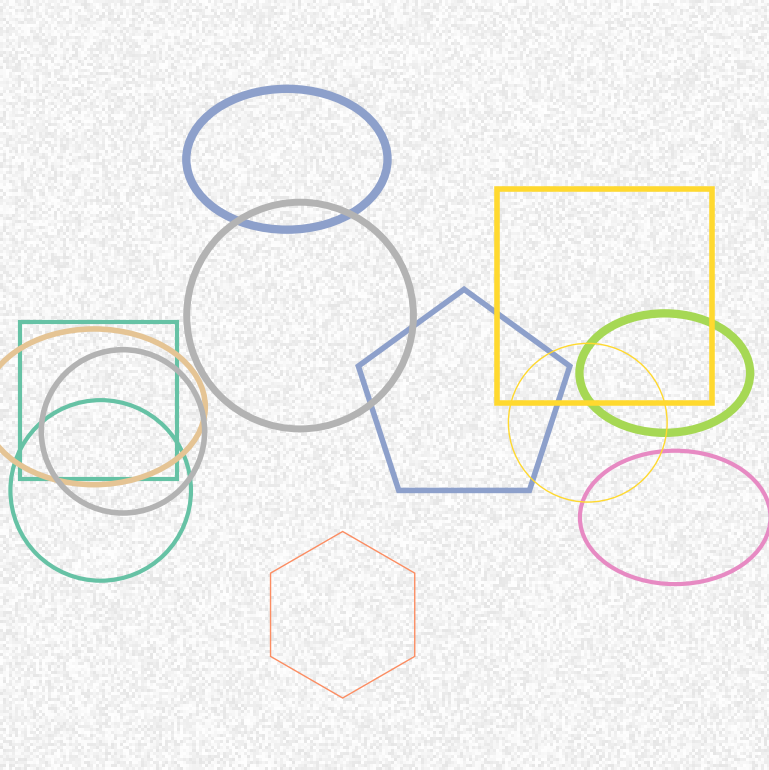[{"shape": "circle", "thickness": 1.5, "radius": 0.59, "center": [0.131, 0.363]}, {"shape": "square", "thickness": 1.5, "radius": 0.51, "center": [0.128, 0.48]}, {"shape": "hexagon", "thickness": 0.5, "radius": 0.54, "center": [0.445, 0.202]}, {"shape": "oval", "thickness": 3, "radius": 0.65, "center": [0.373, 0.793]}, {"shape": "pentagon", "thickness": 2, "radius": 0.72, "center": [0.603, 0.48]}, {"shape": "oval", "thickness": 1.5, "radius": 0.62, "center": [0.877, 0.328]}, {"shape": "oval", "thickness": 3, "radius": 0.55, "center": [0.863, 0.515]}, {"shape": "circle", "thickness": 0.5, "radius": 0.52, "center": [0.763, 0.451]}, {"shape": "square", "thickness": 2, "radius": 0.7, "center": [0.785, 0.616]}, {"shape": "oval", "thickness": 2, "radius": 0.72, "center": [0.122, 0.472]}, {"shape": "circle", "thickness": 2, "radius": 0.53, "center": [0.16, 0.44]}, {"shape": "circle", "thickness": 2.5, "radius": 0.74, "center": [0.39, 0.59]}]